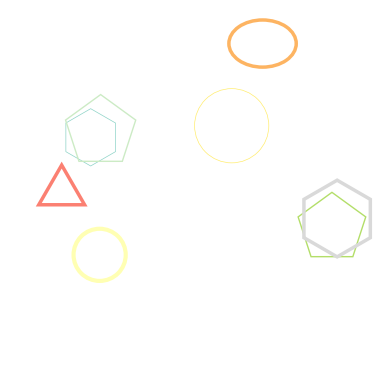[{"shape": "hexagon", "thickness": 0.5, "radius": 0.37, "center": [0.236, 0.643]}, {"shape": "circle", "thickness": 3, "radius": 0.34, "center": [0.259, 0.338]}, {"shape": "triangle", "thickness": 2.5, "radius": 0.34, "center": [0.16, 0.502]}, {"shape": "oval", "thickness": 2.5, "radius": 0.44, "center": [0.682, 0.887]}, {"shape": "pentagon", "thickness": 1, "radius": 0.46, "center": [0.862, 0.408]}, {"shape": "hexagon", "thickness": 2.5, "radius": 0.5, "center": [0.876, 0.432]}, {"shape": "pentagon", "thickness": 1, "radius": 0.48, "center": [0.261, 0.659]}, {"shape": "circle", "thickness": 0.5, "radius": 0.48, "center": [0.602, 0.673]}]